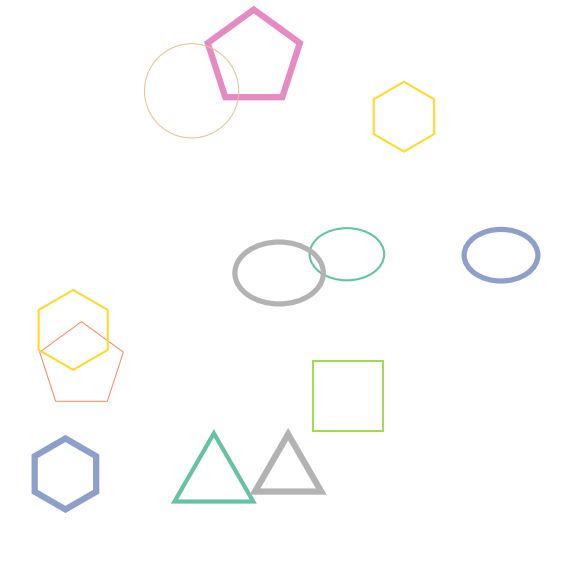[{"shape": "oval", "thickness": 1, "radius": 0.32, "center": [0.601, 0.559]}, {"shape": "triangle", "thickness": 2, "radius": 0.39, "center": [0.37, 0.17]}, {"shape": "pentagon", "thickness": 0.5, "radius": 0.38, "center": [0.141, 0.366]}, {"shape": "hexagon", "thickness": 3, "radius": 0.31, "center": [0.113, 0.178]}, {"shape": "oval", "thickness": 2.5, "radius": 0.32, "center": [0.868, 0.557]}, {"shape": "pentagon", "thickness": 3, "radius": 0.42, "center": [0.439, 0.899]}, {"shape": "square", "thickness": 1, "radius": 0.3, "center": [0.602, 0.314]}, {"shape": "hexagon", "thickness": 1, "radius": 0.3, "center": [0.7, 0.797]}, {"shape": "hexagon", "thickness": 1, "radius": 0.35, "center": [0.127, 0.428]}, {"shape": "circle", "thickness": 0.5, "radius": 0.41, "center": [0.332, 0.842]}, {"shape": "triangle", "thickness": 3, "radius": 0.33, "center": [0.499, 0.181]}, {"shape": "oval", "thickness": 2.5, "radius": 0.38, "center": [0.483, 0.526]}]